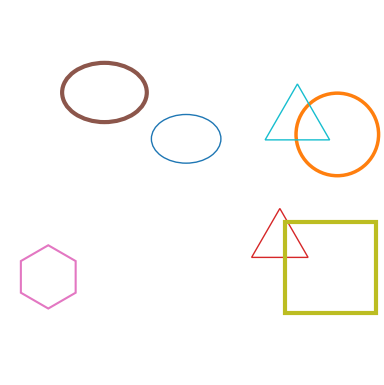[{"shape": "oval", "thickness": 1, "radius": 0.45, "center": [0.483, 0.639]}, {"shape": "circle", "thickness": 2.5, "radius": 0.54, "center": [0.876, 0.651]}, {"shape": "triangle", "thickness": 1, "radius": 0.42, "center": [0.727, 0.374]}, {"shape": "oval", "thickness": 3, "radius": 0.55, "center": [0.271, 0.76]}, {"shape": "hexagon", "thickness": 1.5, "radius": 0.41, "center": [0.125, 0.281]}, {"shape": "square", "thickness": 3, "radius": 0.59, "center": [0.859, 0.306]}, {"shape": "triangle", "thickness": 1, "radius": 0.48, "center": [0.772, 0.685]}]